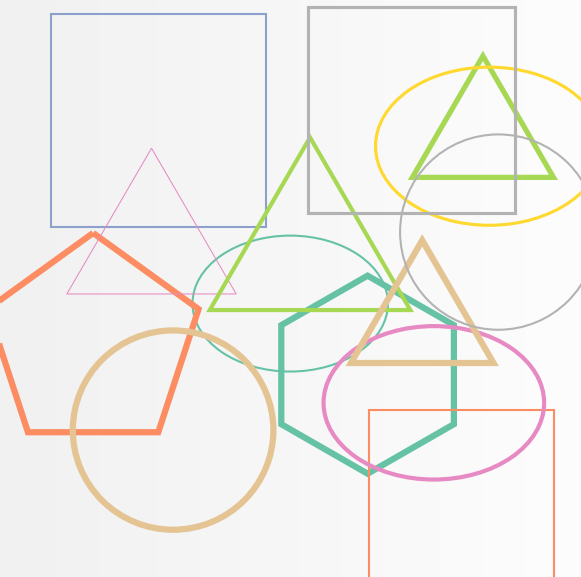[{"shape": "oval", "thickness": 1, "radius": 0.84, "center": [0.499, 0.473]}, {"shape": "hexagon", "thickness": 3, "radius": 0.86, "center": [0.632, 0.35]}, {"shape": "pentagon", "thickness": 3, "radius": 0.95, "center": [0.16, 0.405]}, {"shape": "square", "thickness": 1, "radius": 0.8, "center": [0.794, 0.13]}, {"shape": "square", "thickness": 1, "radius": 0.92, "center": [0.272, 0.79]}, {"shape": "oval", "thickness": 2, "radius": 0.95, "center": [0.746, 0.302]}, {"shape": "triangle", "thickness": 0.5, "radius": 0.84, "center": [0.261, 0.574]}, {"shape": "triangle", "thickness": 2, "radius": 1.0, "center": [0.533, 0.562]}, {"shape": "triangle", "thickness": 2.5, "radius": 0.7, "center": [0.831, 0.762]}, {"shape": "oval", "thickness": 1.5, "radius": 0.98, "center": [0.842, 0.746]}, {"shape": "triangle", "thickness": 3, "radius": 0.71, "center": [0.726, 0.441]}, {"shape": "circle", "thickness": 3, "radius": 0.86, "center": [0.298, 0.254]}, {"shape": "circle", "thickness": 1, "radius": 0.85, "center": [0.857, 0.597]}, {"shape": "square", "thickness": 1.5, "radius": 0.89, "center": [0.708, 0.808]}]